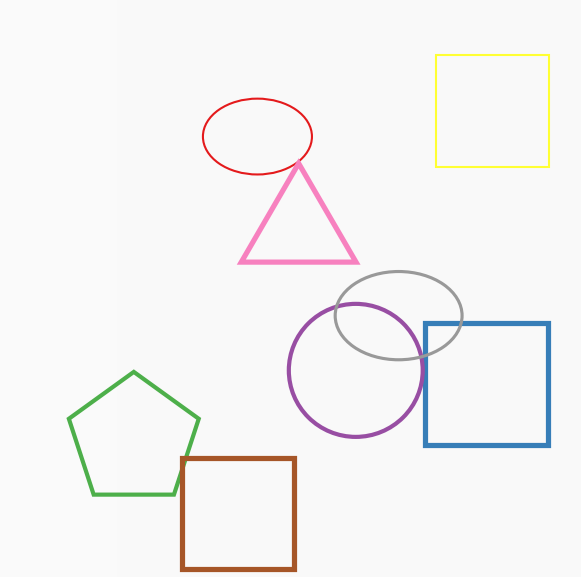[{"shape": "oval", "thickness": 1, "radius": 0.47, "center": [0.443, 0.763]}, {"shape": "square", "thickness": 2.5, "radius": 0.53, "center": [0.837, 0.334]}, {"shape": "pentagon", "thickness": 2, "radius": 0.59, "center": [0.23, 0.238]}, {"shape": "circle", "thickness": 2, "radius": 0.58, "center": [0.612, 0.358]}, {"shape": "square", "thickness": 1, "radius": 0.49, "center": [0.847, 0.807]}, {"shape": "square", "thickness": 2.5, "radius": 0.48, "center": [0.409, 0.109]}, {"shape": "triangle", "thickness": 2.5, "radius": 0.57, "center": [0.514, 0.602]}, {"shape": "oval", "thickness": 1.5, "radius": 0.55, "center": [0.686, 0.453]}]